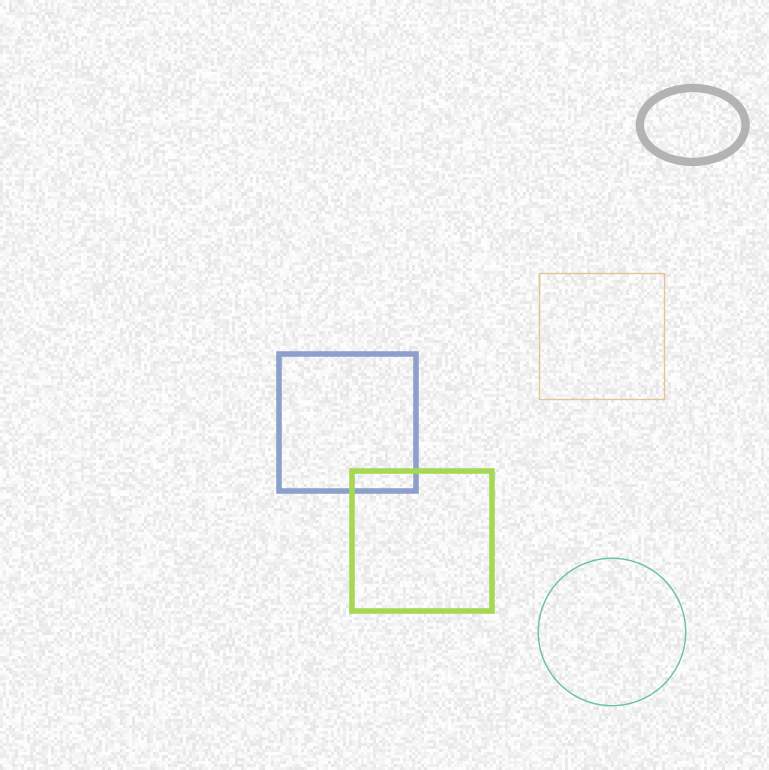[{"shape": "circle", "thickness": 0.5, "radius": 0.48, "center": [0.795, 0.179]}, {"shape": "square", "thickness": 2, "radius": 0.44, "center": [0.451, 0.451]}, {"shape": "square", "thickness": 2, "radius": 0.46, "center": [0.548, 0.298]}, {"shape": "square", "thickness": 0.5, "radius": 0.41, "center": [0.781, 0.564]}, {"shape": "oval", "thickness": 3, "radius": 0.34, "center": [0.9, 0.838]}]